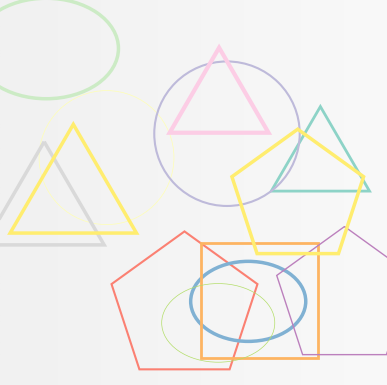[{"shape": "triangle", "thickness": 2, "radius": 0.73, "center": [0.827, 0.577]}, {"shape": "circle", "thickness": 0.5, "radius": 0.87, "center": [0.275, 0.591]}, {"shape": "circle", "thickness": 1.5, "radius": 0.94, "center": [0.586, 0.653]}, {"shape": "pentagon", "thickness": 1.5, "radius": 0.99, "center": [0.476, 0.201]}, {"shape": "oval", "thickness": 2.5, "radius": 0.74, "center": [0.641, 0.217]}, {"shape": "square", "thickness": 2, "radius": 0.75, "center": [0.669, 0.219]}, {"shape": "oval", "thickness": 0.5, "radius": 0.73, "center": [0.563, 0.161]}, {"shape": "triangle", "thickness": 3, "radius": 0.74, "center": [0.565, 0.729]}, {"shape": "triangle", "thickness": 2.5, "radius": 0.89, "center": [0.114, 0.453]}, {"shape": "pentagon", "thickness": 1, "radius": 0.92, "center": [0.889, 0.228]}, {"shape": "oval", "thickness": 2.5, "radius": 0.93, "center": [0.119, 0.874]}, {"shape": "pentagon", "thickness": 2.5, "radius": 0.89, "center": [0.768, 0.486]}, {"shape": "triangle", "thickness": 2.5, "radius": 0.94, "center": [0.189, 0.489]}]